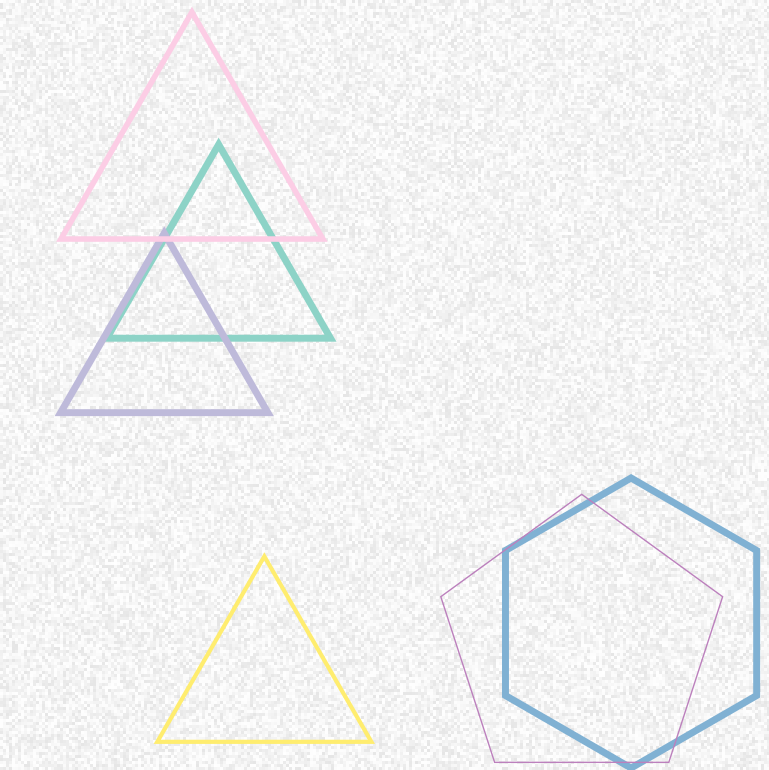[{"shape": "triangle", "thickness": 2.5, "radius": 0.84, "center": [0.284, 0.645]}, {"shape": "triangle", "thickness": 2.5, "radius": 0.78, "center": [0.213, 0.542]}, {"shape": "hexagon", "thickness": 2.5, "radius": 0.94, "center": [0.82, 0.191]}, {"shape": "triangle", "thickness": 2, "radius": 0.98, "center": [0.249, 0.788]}, {"shape": "pentagon", "thickness": 0.5, "radius": 0.96, "center": [0.755, 0.166]}, {"shape": "triangle", "thickness": 1.5, "radius": 0.8, "center": [0.343, 0.117]}]